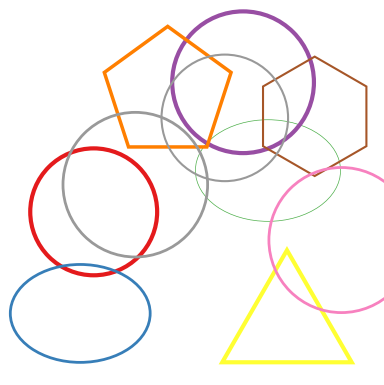[{"shape": "circle", "thickness": 3, "radius": 0.82, "center": [0.243, 0.45]}, {"shape": "oval", "thickness": 2, "radius": 0.91, "center": [0.208, 0.186]}, {"shape": "oval", "thickness": 0.5, "radius": 0.94, "center": [0.696, 0.557]}, {"shape": "circle", "thickness": 3, "radius": 0.92, "center": [0.631, 0.786]}, {"shape": "pentagon", "thickness": 2.5, "radius": 0.87, "center": [0.436, 0.758]}, {"shape": "triangle", "thickness": 3, "radius": 0.97, "center": [0.745, 0.156]}, {"shape": "hexagon", "thickness": 1.5, "radius": 0.78, "center": [0.817, 0.698]}, {"shape": "circle", "thickness": 2, "radius": 0.94, "center": [0.887, 0.376]}, {"shape": "circle", "thickness": 1.5, "radius": 0.82, "center": [0.584, 0.694]}, {"shape": "circle", "thickness": 2, "radius": 0.94, "center": [0.351, 0.52]}]